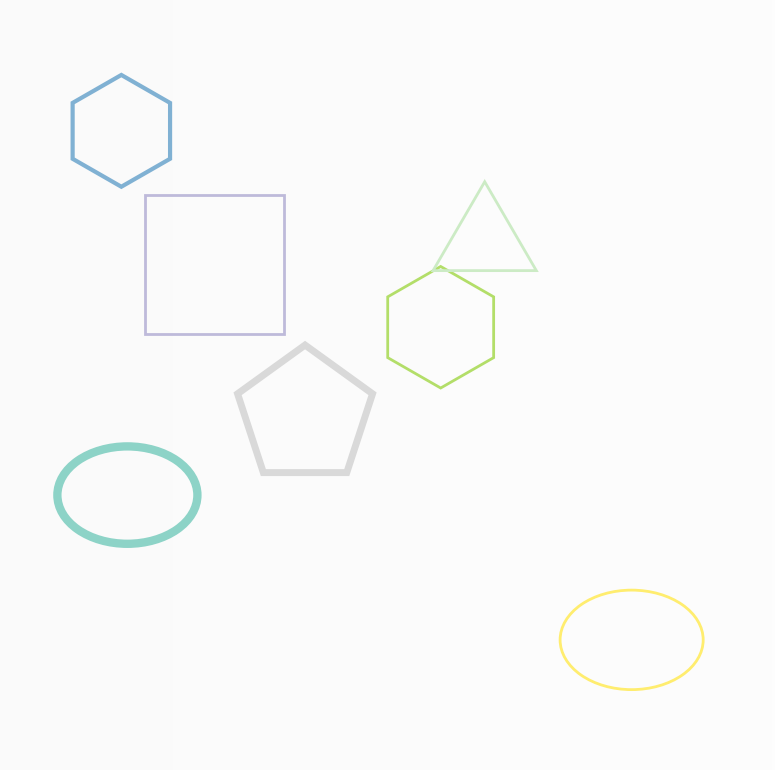[{"shape": "oval", "thickness": 3, "radius": 0.45, "center": [0.164, 0.357]}, {"shape": "square", "thickness": 1, "radius": 0.45, "center": [0.276, 0.657]}, {"shape": "hexagon", "thickness": 1.5, "radius": 0.36, "center": [0.157, 0.83]}, {"shape": "hexagon", "thickness": 1, "radius": 0.39, "center": [0.569, 0.575]}, {"shape": "pentagon", "thickness": 2.5, "radius": 0.46, "center": [0.394, 0.46]}, {"shape": "triangle", "thickness": 1, "radius": 0.38, "center": [0.625, 0.687]}, {"shape": "oval", "thickness": 1, "radius": 0.46, "center": [0.815, 0.169]}]